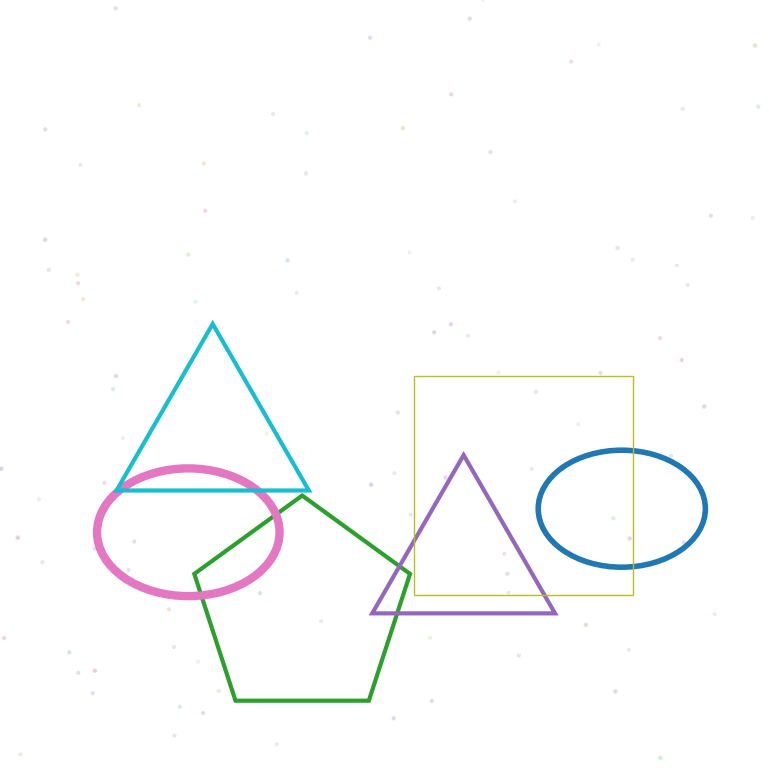[{"shape": "oval", "thickness": 2, "radius": 0.54, "center": [0.808, 0.339]}, {"shape": "pentagon", "thickness": 1.5, "radius": 0.74, "center": [0.392, 0.209]}, {"shape": "triangle", "thickness": 1.5, "radius": 0.69, "center": [0.602, 0.272]}, {"shape": "oval", "thickness": 3, "radius": 0.59, "center": [0.245, 0.309]}, {"shape": "square", "thickness": 0.5, "radius": 0.71, "center": [0.68, 0.37]}, {"shape": "triangle", "thickness": 1.5, "radius": 0.72, "center": [0.276, 0.435]}]